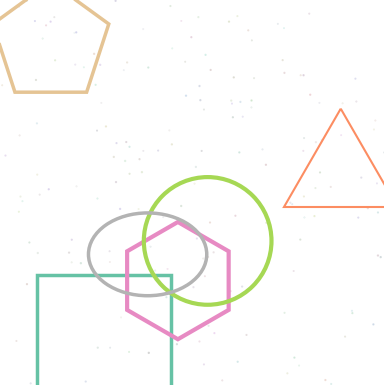[{"shape": "square", "thickness": 2.5, "radius": 0.87, "center": [0.27, 0.111]}, {"shape": "triangle", "thickness": 1.5, "radius": 0.85, "center": [0.885, 0.547]}, {"shape": "hexagon", "thickness": 3, "radius": 0.76, "center": [0.462, 0.271]}, {"shape": "circle", "thickness": 3, "radius": 0.83, "center": [0.539, 0.374]}, {"shape": "pentagon", "thickness": 2.5, "radius": 0.79, "center": [0.132, 0.889]}, {"shape": "oval", "thickness": 2.5, "radius": 0.77, "center": [0.383, 0.339]}]